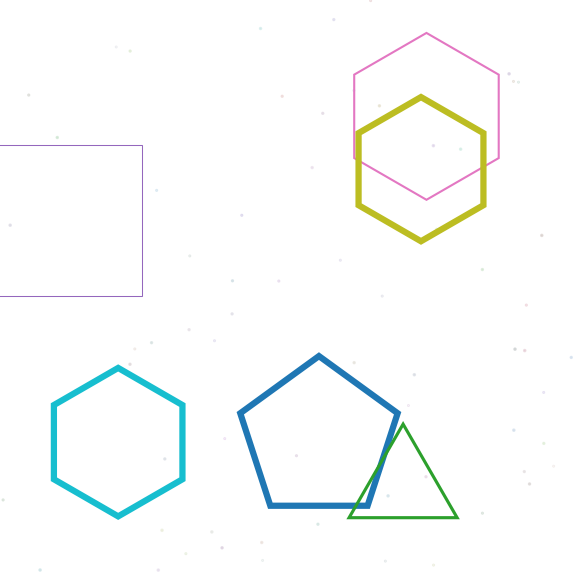[{"shape": "pentagon", "thickness": 3, "radius": 0.72, "center": [0.552, 0.239]}, {"shape": "triangle", "thickness": 1.5, "radius": 0.54, "center": [0.698, 0.157]}, {"shape": "square", "thickness": 0.5, "radius": 0.65, "center": [0.115, 0.618]}, {"shape": "hexagon", "thickness": 1, "radius": 0.72, "center": [0.738, 0.798]}, {"shape": "hexagon", "thickness": 3, "radius": 0.62, "center": [0.729, 0.706]}, {"shape": "hexagon", "thickness": 3, "radius": 0.64, "center": [0.205, 0.234]}]